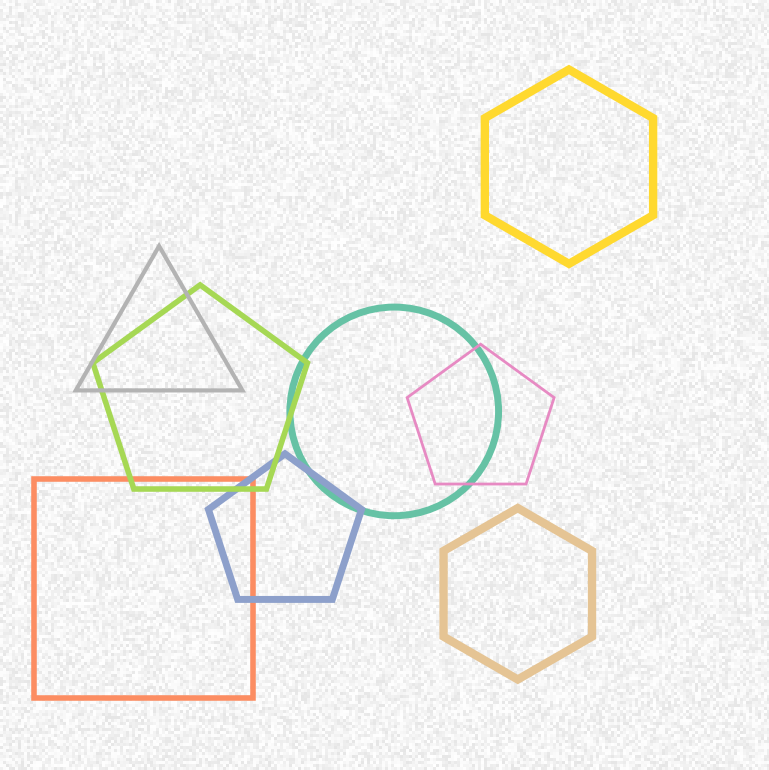[{"shape": "circle", "thickness": 2.5, "radius": 0.68, "center": [0.512, 0.466]}, {"shape": "square", "thickness": 2, "radius": 0.71, "center": [0.187, 0.235]}, {"shape": "pentagon", "thickness": 2.5, "radius": 0.52, "center": [0.37, 0.306]}, {"shape": "pentagon", "thickness": 1, "radius": 0.5, "center": [0.624, 0.453]}, {"shape": "pentagon", "thickness": 2, "radius": 0.73, "center": [0.26, 0.483]}, {"shape": "hexagon", "thickness": 3, "radius": 0.63, "center": [0.739, 0.784]}, {"shape": "hexagon", "thickness": 3, "radius": 0.56, "center": [0.672, 0.229]}, {"shape": "triangle", "thickness": 1.5, "radius": 0.62, "center": [0.207, 0.555]}]